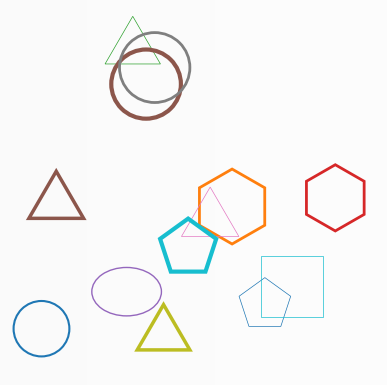[{"shape": "circle", "thickness": 1.5, "radius": 0.36, "center": [0.107, 0.146]}, {"shape": "pentagon", "thickness": 0.5, "radius": 0.35, "center": [0.684, 0.209]}, {"shape": "hexagon", "thickness": 2, "radius": 0.49, "center": [0.599, 0.464]}, {"shape": "triangle", "thickness": 0.5, "radius": 0.41, "center": [0.343, 0.875]}, {"shape": "hexagon", "thickness": 2, "radius": 0.43, "center": [0.865, 0.486]}, {"shape": "oval", "thickness": 1, "radius": 0.45, "center": [0.327, 0.242]}, {"shape": "circle", "thickness": 3, "radius": 0.45, "center": [0.377, 0.782]}, {"shape": "triangle", "thickness": 2.5, "radius": 0.41, "center": [0.145, 0.474]}, {"shape": "triangle", "thickness": 0.5, "radius": 0.43, "center": [0.542, 0.429]}, {"shape": "circle", "thickness": 2, "radius": 0.45, "center": [0.399, 0.825]}, {"shape": "triangle", "thickness": 2.5, "radius": 0.39, "center": [0.422, 0.13]}, {"shape": "pentagon", "thickness": 3, "radius": 0.38, "center": [0.486, 0.356]}, {"shape": "square", "thickness": 0.5, "radius": 0.4, "center": [0.754, 0.255]}]